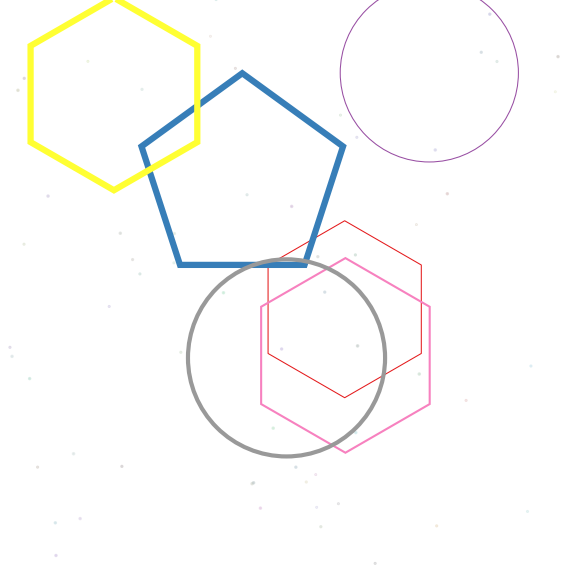[{"shape": "hexagon", "thickness": 0.5, "radius": 0.77, "center": [0.597, 0.464]}, {"shape": "pentagon", "thickness": 3, "radius": 0.92, "center": [0.42, 0.689]}, {"shape": "circle", "thickness": 0.5, "radius": 0.77, "center": [0.743, 0.873]}, {"shape": "hexagon", "thickness": 3, "radius": 0.83, "center": [0.197, 0.836]}, {"shape": "hexagon", "thickness": 1, "radius": 0.84, "center": [0.598, 0.384]}, {"shape": "circle", "thickness": 2, "radius": 0.85, "center": [0.496, 0.379]}]